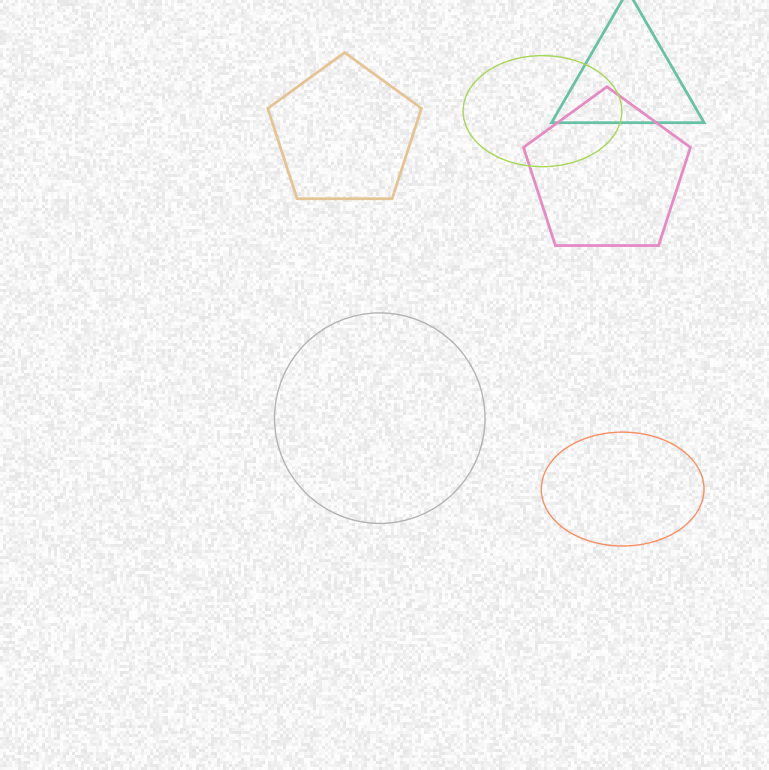[{"shape": "triangle", "thickness": 1, "radius": 0.57, "center": [0.815, 0.898]}, {"shape": "oval", "thickness": 0.5, "radius": 0.53, "center": [0.809, 0.365]}, {"shape": "pentagon", "thickness": 1, "radius": 0.57, "center": [0.788, 0.773]}, {"shape": "oval", "thickness": 0.5, "radius": 0.52, "center": [0.704, 0.856]}, {"shape": "pentagon", "thickness": 1, "radius": 0.52, "center": [0.448, 0.827]}, {"shape": "circle", "thickness": 0.5, "radius": 0.68, "center": [0.493, 0.457]}]